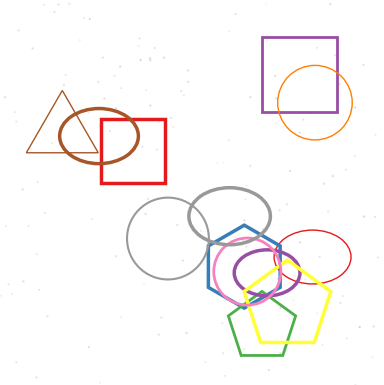[{"shape": "square", "thickness": 2.5, "radius": 0.42, "center": [0.345, 0.607]}, {"shape": "oval", "thickness": 1, "radius": 0.5, "center": [0.812, 0.332]}, {"shape": "hexagon", "thickness": 2.5, "radius": 0.54, "center": [0.634, 0.307]}, {"shape": "pentagon", "thickness": 2, "radius": 0.46, "center": [0.68, 0.151]}, {"shape": "oval", "thickness": 2.5, "radius": 0.43, "center": [0.694, 0.291]}, {"shape": "square", "thickness": 2, "radius": 0.48, "center": [0.778, 0.807]}, {"shape": "circle", "thickness": 1, "radius": 0.48, "center": [0.818, 0.733]}, {"shape": "pentagon", "thickness": 2.5, "radius": 0.59, "center": [0.747, 0.206]}, {"shape": "triangle", "thickness": 1, "radius": 0.54, "center": [0.162, 0.657]}, {"shape": "oval", "thickness": 2.5, "radius": 0.51, "center": [0.257, 0.647]}, {"shape": "circle", "thickness": 2, "radius": 0.44, "center": [0.642, 0.295]}, {"shape": "oval", "thickness": 2.5, "radius": 0.53, "center": [0.596, 0.438]}, {"shape": "circle", "thickness": 1.5, "radius": 0.53, "center": [0.436, 0.38]}]